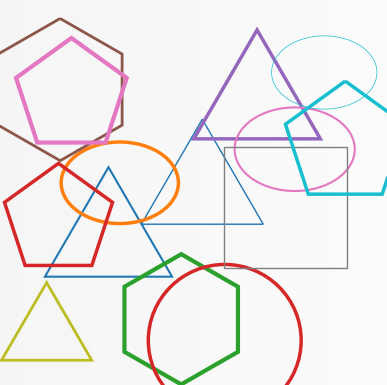[{"shape": "triangle", "thickness": 1.5, "radius": 0.95, "center": [0.28, 0.376]}, {"shape": "triangle", "thickness": 1, "radius": 0.91, "center": [0.522, 0.508]}, {"shape": "oval", "thickness": 2.5, "radius": 0.76, "center": [0.309, 0.525]}, {"shape": "hexagon", "thickness": 3, "radius": 0.85, "center": [0.468, 0.171]}, {"shape": "pentagon", "thickness": 2.5, "radius": 0.73, "center": [0.151, 0.429]}, {"shape": "circle", "thickness": 2.5, "radius": 0.99, "center": [0.58, 0.116]}, {"shape": "triangle", "thickness": 2.5, "radius": 0.94, "center": [0.663, 0.734]}, {"shape": "hexagon", "thickness": 2, "radius": 0.92, "center": [0.155, 0.767]}, {"shape": "pentagon", "thickness": 3, "radius": 0.75, "center": [0.184, 0.751]}, {"shape": "oval", "thickness": 1.5, "radius": 0.78, "center": [0.76, 0.612]}, {"shape": "square", "thickness": 1, "radius": 0.79, "center": [0.736, 0.461]}, {"shape": "triangle", "thickness": 2, "radius": 0.67, "center": [0.12, 0.131]}, {"shape": "pentagon", "thickness": 2.5, "radius": 0.81, "center": [0.891, 0.627]}, {"shape": "oval", "thickness": 0.5, "radius": 0.68, "center": [0.837, 0.812]}]